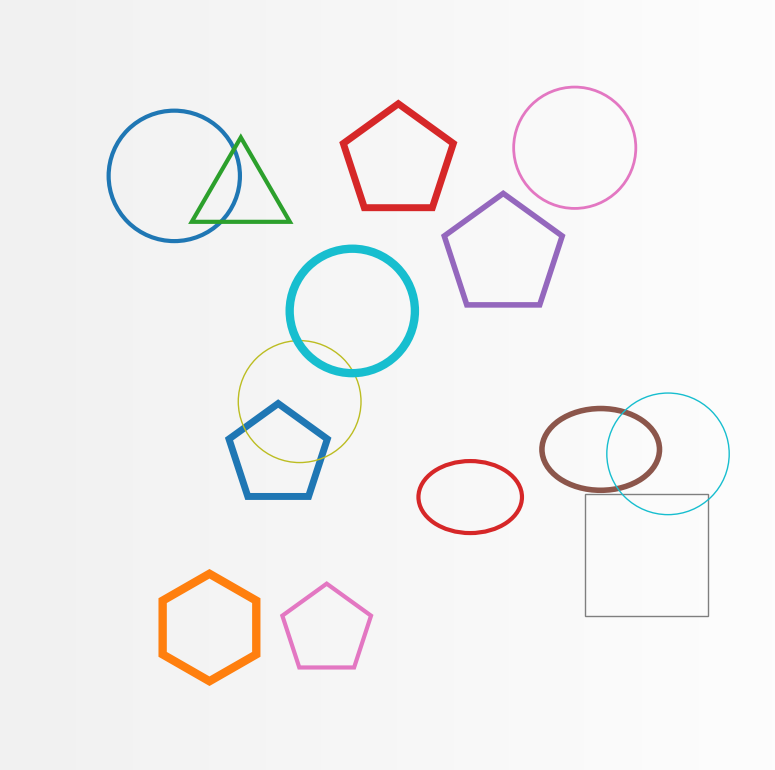[{"shape": "pentagon", "thickness": 2.5, "radius": 0.33, "center": [0.359, 0.409]}, {"shape": "circle", "thickness": 1.5, "radius": 0.42, "center": [0.225, 0.772]}, {"shape": "hexagon", "thickness": 3, "radius": 0.35, "center": [0.27, 0.185]}, {"shape": "triangle", "thickness": 1.5, "radius": 0.37, "center": [0.311, 0.748]}, {"shape": "oval", "thickness": 1.5, "radius": 0.33, "center": [0.607, 0.354]}, {"shape": "pentagon", "thickness": 2.5, "radius": 0.37, "center": [0.514, 0.791]}, {"shape": "pentagon", "thickness": 2, "radius": 0.4, "center": [0.649, 0.669]}, {"shape": "oval", "thickness": 2, "radius": 0.38, "center": [0.775, 0.416]}, {"shape": "circle", "thickness": 1, "radius": 0.39, "center": [0.742, 0.808]}, {"shape": "pentagon", "thickness": 1.5, "radius": 0.3, "center": [0.422, 0.182]}, {"shape": "square", "thickness": 0.5, "radius": 0.4, "center": [0.834, 0.279]}, {"shape": "circle", "thickness": 0.5, "radius": 0.4, "center": [0.387, 0.478]}, {"shape": "circle", "thickness": 0.5, "radius": 0.39, "center": [0.862, 0.411]}, {"shape": "circle", "thickness": 3, "radius": 0.4, "center": [0.455, 0.596]}]